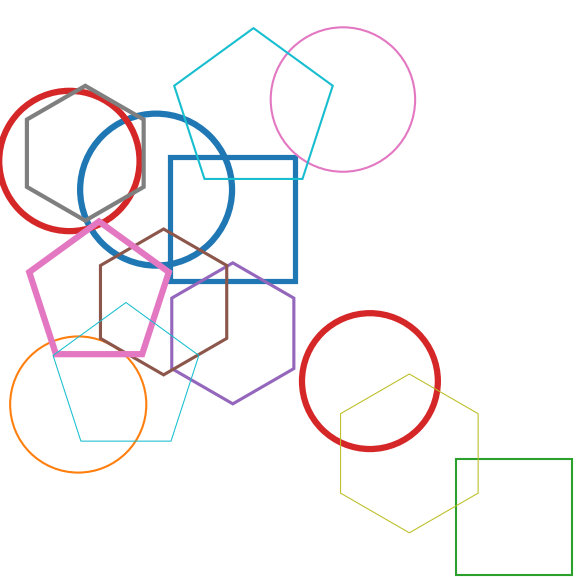[{"shape": "circle", "thickness": 3, "radius": 0.66, "center": [0.27, 0.671]}, {"shape": "square", "thickness": 2.5, "radius": 0.54, "center": [0.402, 0.62]}, {"shape": "circle", "thickness": 1, "radius": 0.59, "center": [0.135, 0.299]}, {"shape": "square", "thickness": 1, "radius": 0.5, "center": [0.89, 0.104]}, {"shape": "circle", "thickness": 3, "radius": 0.59, "center": [0.641, 0.339]}, {"shape": "circle", "thickness": 3, "radius": 0.61, "center": [0.12, 0.72]}, {"shape": "hexagon", "thickness": 1.5, "radius": 0.61, "center": [0.403, 0.422]}, {"shape": "hexagon", "thickness": 1.5, "radius": 0.63, "center": [0.283, 0.476]}, {"shape": "pentagon", "thickness": 3, "radius": 0.64, "center": [0.171, 0.489]}, {"shape": "circle", "thickness": 1, "radius": 0.63, "center": [0.594, 0.827]}, {"shape": "hexagon", "thickness": 2, "radius": 0.58, "center": [0.148, 0.734]}, {"shape": "hexagon", "thickness": 0.5, "radius": 0.69, "center": [0.709, 0.214]}, {"shape": "pentagon", "thickness": 0.5, "radius": 0.66, "center": [0.218, 0.343]}, {"shape": "pentagon", "thickness": 1, "radius": 0.72, "center": [0.439, 0.806]}]